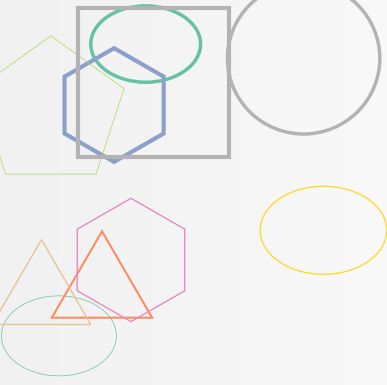[{"shape": "oval", "thickness": 2.5, "radius": 0.71, "center": [0.376, 0.886]}, {"shape": "oval", "thickness": 0.5, "radius": 0.74, "center": [0.152, 0.128]}, {"shape": "triangle", "thickness": 1.5, "radius": 0.75, "center": [0.263, 0.25]}, {"shape": "hexagon", "thickness": 3, "radius": 0.74, "center": [0.294, 0.727]}, {"shape": "hexagon", "thickness": 1, "radius": 0.8, "center": [0.338, 0.325]}, {"shape": "pentagon", "thickness": 0.5, "radius": 0.99, "center": [0.131, 0.708]}, {"shape": "oval", "thickness": 1, "radius": 0.82, "center": [0.835, 0.402]}, {"shape": "triangle", "thickness": 1, "radius": 0.73, "center": [0.107, 0.231]}, {"shape": "square", "thickness": 3, "radius": 0.97, "center": [0.397, 0.785]}, {"shape": "circle", "thickness": 2.5, "radius": 0.98, "center": [0.784, 0.849]}]